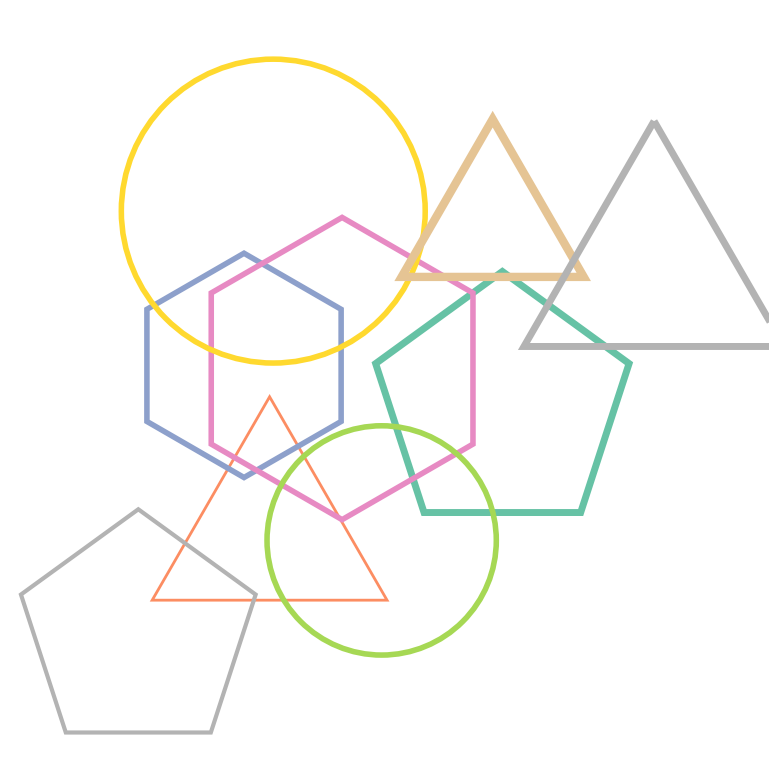[{"shape": "pentagon", "thickness": 2.5, "radius": 0.87, "center": [0.652, 0.474]}, {"shape": "triangle", "thickness": 1, "radius": 0.88, "center": [0.35, 0.309]}, {"shape": "hexagon", "thickness": 2, "radius": 0.73, "center": [0.317, 0.525]}, {"shape": "hexagon", "thickness": 2, "radius": 0.98, "center": [0.444, 0.521]}, {"shape": "circle", "thickness": 2, "radius": 0.74, "center": [0.496, 0.298]}, {"shape": "circle", "thickness": 2, "radius": 0.99, "center": [0.355, 0.726]}, {"shape": "triangle", "thickness": 3, "radius": 0.68, "center": [0.64, 0.709]}, {"shape": "triangle", "thickness": 2.5, "radius": 0.98, "center": [0.849, 0.648]}, {"shape": "pentagon", "thickness": 1.5, "radius": 0.8, "center": [0.18, 0.178]}]